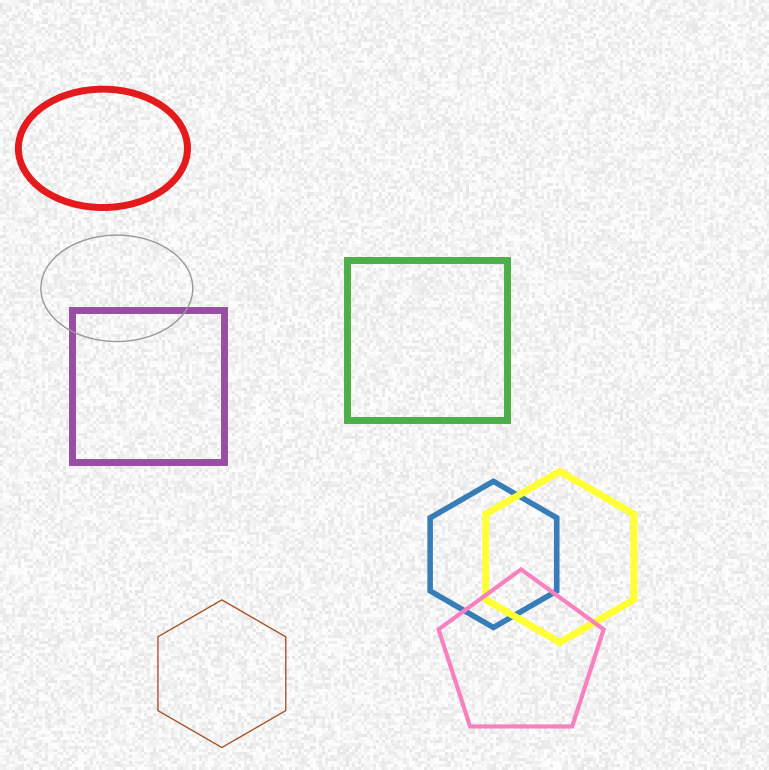[{"shape": "oval", "thickness": 2.5, "radius": 0.55, "center": [0.134, 0.807]}, {"shape": "hexagon", "thickness": 2, "radius": 0.47, "center": [0.641, 0.28]}, {"shape": "square", "thickness": 2.5, "radius": 0.52, "center": [0.555, 0.558]}, {"shape": "square", "thickness": 2.5, "radius": 0.49, "center": [0.192, 0.499]}, {"shape": "hexagon", "thickness": 2.5, "radius": 0.56, "center": [0.727, 0.277]}, {"shape": "hexagon", "thickness": 0.5, "radius": 0.48, "center": [0.288, 0.125]}, {"shape": "pentagon", "thickness": 1.5, "radius": 0.56, "center": [0.677, 0.148]}, {"shape": "oval", "thickness": 0.5, "radius": 0.49, "center": [0.152, 0.626]}]